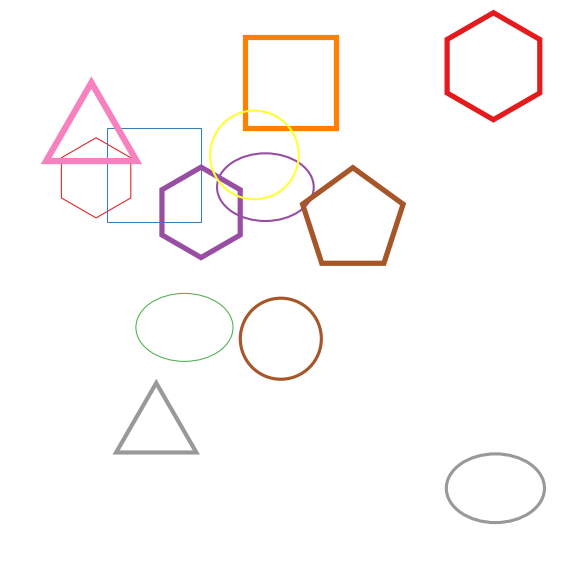[{"shape": "hexagon", "thickness": 0.5, "radius": 0.35, "center": [0.166, 0.691]}, {"shape": "hexagon", "thickness": 2.5, "radius": 0.46, "center": [0.854, 0.884]}, {"shape": "square", "thickness": 0.5, "radius": 0.41, "center": [0.267, 0.696]}, {"shape": "oval", "thickness": 0.5, "radius": 0.42, "center": [0.319, 0.432]}, {"shape": "hexagon", "thickness": 2.5, "radius": 0.39, "center": [0.348, 0.631]}, {"shape": "oval", "thickness": 1, "radius": 0.42, "center": [0.46, 0.675]}, {"shape": "square", "thickness": 2.5, "radius": 0.39, "center": [0.503, 0.856]}, {"shape": "circle", "thickness": 1, "radius": 0.38, "center": [0.441, 0.731]}, {"shape": "circle", "thickness": 1.5, "radius": 0.35, "center": [0.486, 0.413]}, {"shape": "pentagon", "thickness": 2.5, "radius": 0.46, "center": [0.611, 0.617]}, {"shape": "triangle", "thickness": 3, "radius": 0.45, "center": [0.158, 0.766]}, {"shape": "oval", "thickness": 1.5, "radius": 0.42, "center": [0.858, 0.154]}, {"shape": "triangle", "thickness": 2, "radius": 0.4, "center": [0.271, 0.256]}]